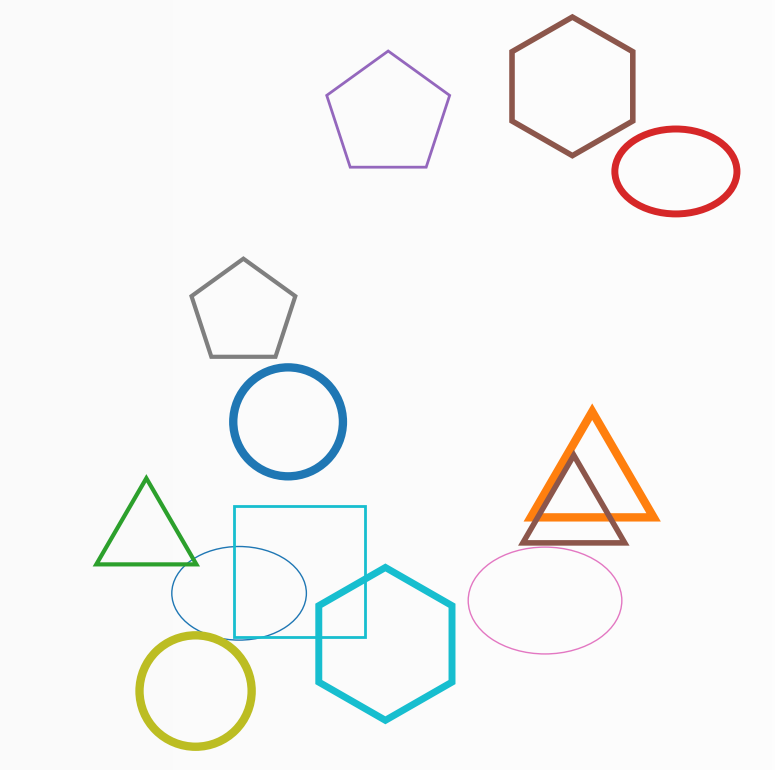[{"shape": "oval", "thickness": 0.5, "radius": 0.43, "center": [0.309, 0.229]}, {"shape": "circle", "thickness": 3, "radius": 0.35, "center": [0.372, 0.452]}, {"shape": "triangle", "thickness": 3, "radius": 0.46, "center": [0.764, 0.374]}, {"shape": "triangle", "thickness": 1.5, "radius": 0.37, "center": [0.189, 0.304]}, {"shape": "oval", "thickness": 2.5, "radius": 0.39, "center": [0.872, 0.777]}, {"shape": "pentagon", "thickness": 1, "radius": 0.42, "center": [0.501, 0.85]}, {"shape": "hexagon", "thickness": 2, "radius": 0.45, "center": [0.739, 0.888]}, {"shape": "triangle", "thickness": 2, "radius": 0.38, "center": [0.74, 0.333]}, {"shape": "oval", "thickness": 0.5, "radius": 0.5, "center": [0.703, 0.22]}, {"shape": "pentagon", "thickness": 1.5, "radius": 0.35, "center": [0.314, 0.594]}, {"shape": "circle", "thickness": 3, "radius": 0.36, "center": [0.252, 0.103]}, {"shape": "hexagon", "thickness": 2.5, "radius": 0.5, "center": [0.497, 0.164]}, {"shape": "square", "thickness": 1, "radius": 0.42, "center": [0.386, 0.258]}]